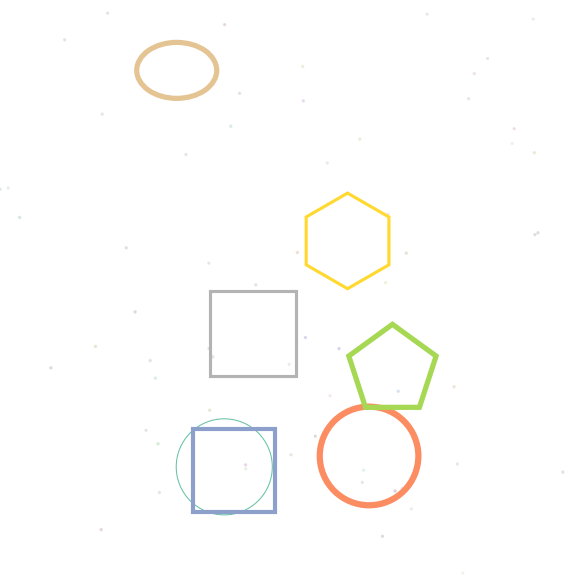[{"shape": "circle", "thickness": 0.5, "radius": 0.42, "center": [0.388, 0.191]}, {"shape": "circle", "thickness": 3, "radius": 0.43, "center": [0.639, 0.21]}, {"shape": "square", "thickness": 2, "radius": 0.36, "center": [0.405, 0.184]}, {"shape": "pentagon", "thickness": 2.5, "radius": 0.4, "center": [0.68, 0.358]}, {"shape": "hexagon", "thickness": 1.5, "radius": 0.41, "center": [0.602, 0.582]}, {"shape": "oval", "thickness": 2.5, "radius": 0.35, "center": [0.306, 0.877]}, {"shape": "square", "thickness": 1.5, "radius": 0.37, "center": [0.438, 0.422]}]